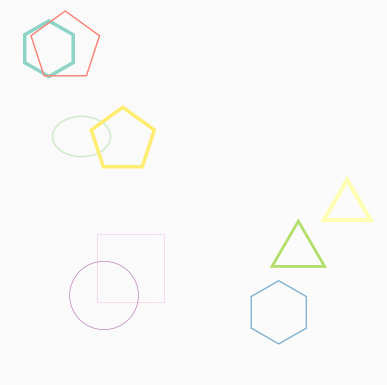[{"shape": "hexagon", "thickness": 2.5, "radius": 0.36, "center": [0.126, 0.874]}, {"shape": "triangle", "thickness": 3, "radius": 0.35, "center": [0.896, 0.463]}, {"shape": "pentagon", "thickness": 1, "radius": 0.46, "center": [0.168, 0.878]}, {"shape": "hexagon", "thickness": 1, "radius": 0.41, "center": [0.719, 0.189]}, {"shape": "triangle", "thickness": 2, "radius": 0.39, "center": [0.77, 0.347]}, {"shape": "square", "thickness": 0.5, "radius": 0.44, "center": [0.337, 0.304]}, {"shape": "circle", "thickness": 0.5, "radius": 0.44, "center": [0.269, 0.233]}, {"shape": "oval", "thickness": 1, "radius": 0.37, "center": [0.21, 0.645]}, {"shape": "pentagon", "thickness": 2.5, "radius": 0.43, "center": [0.317, 0.636]}]